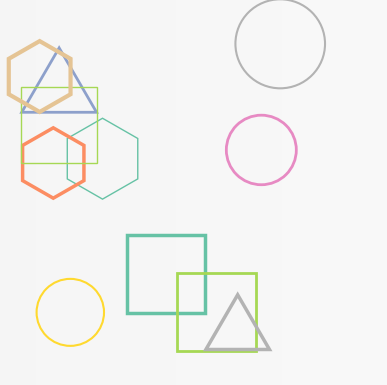[{"shape": "hexagon", "thickness": 1, "radius": 0.53, "center": [0.265, 0.588]}, {"shape": "square", "thickness": 2.5, "radius": 0.5, "center": [0.429, 0.288]}, {"shape": "hexagon", "thickness": 2.5, "radius": 0.46, "center": [0.137, 0.577]}, {"shape": "triangle", "thickness": 2, "radius": 0.56, "center": [0.153, 0.764]}, {"shape": "circle", "thickness": 2, "radius": 0.45, "center": [0.674, 0.61]}, {"shape": "square", "thickness": 1, "radius": 0.49, "center": [0.152, 0.676]}, {"shape": "square", "thickness": 2, "radius": 0.51, "center": [0.558, 0.19]}, {"shape": "circle", "thickness": 1.5, "radius": 0.44, "center": [0.181, 0.189]}, {"shape": "hexagon", "thickness": 3, "radius": 0.46, "center": [0.102, 0.801]}, {"shape": "circle", "thickness": 1.5, "radius": 0.58, "center": [0.723, 0.886]}, {"shape": "triangle", "thickness": 2.5, "radius": 0.47, "center": [0.613, 0.14]}]